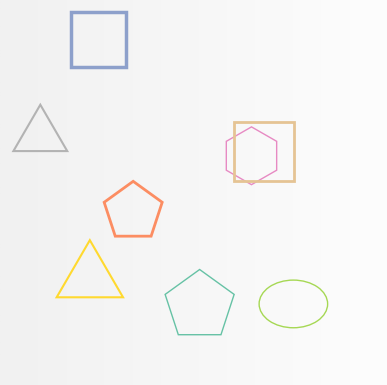[{"shape": "pentagon", "thickness": 1, "radius": 0.47, "center": [0.515, 0.206]}, {"shape": "pentagon", "thickness": 2, "radius": 0.39, "center": [0.344, 0.45]}, {"shape": "square", "thickness": 2.5, "radius": 0.35, "center": [0.254, 0.897]}, {"shape": "hexagon", "thickness": 1, "radius": 0.38, "center": [0.649, 0.595]}, {"shape": "oval", "thickness": 1, "radius": 0.44, "center": [0.757, 0.211]}, {"shape": "triangle", "thickness": 1.5, "radius": 0.49, "center": [0.232, 0.277]}, {"shape": "square", "thickness": 2, "radius": 0.38, "center": [0.681, 0.606]}, {"shape": "triangle", "thickness": 1.5, "radius": 0.4, "center": [0.104, 0.648]}]